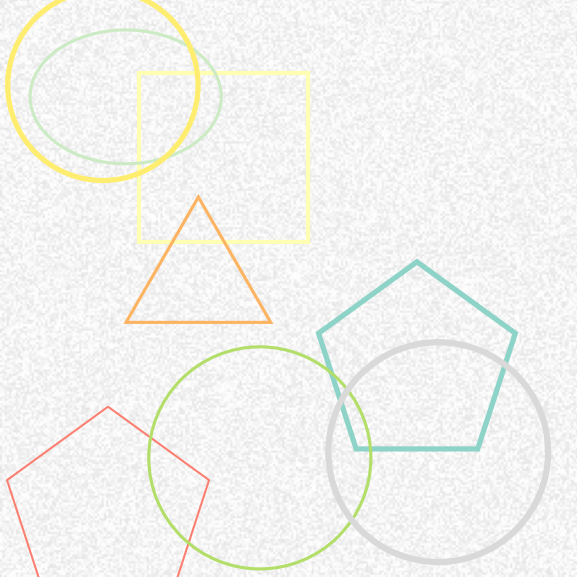[{"shape": "pentagon", "thickness": 2.5, "radius": 0.9, "center": [0.722, 0.367]}, {"shape": "square", "thickness": 2, "radius": 0.73, "center": [0.387, 0.726]}, {"shape": "pentagon", "thickness": 1, "radius": 0.92, "center": [0.187, 0.111]}, {"shape": "triangle", "thickness": 1.5, "radius": 0.72, "center": [0.343, 0.513]}, {"shape": "circle", "thickness": 1.5, "radius": 0.96, "center": [0.45, 0.206]}, {"shape": "circle", "thickness": 3, "radius": 0.95, "center": [0.759, 0.216]}, {"shape": "oval", "thickness": 1.5, "radius": 0.83, "center": [0.218, 0.831]}, {"shape": "circle", "thickness": 2.5, "radius": 0.82, "center": [0.178, 0.851]}]